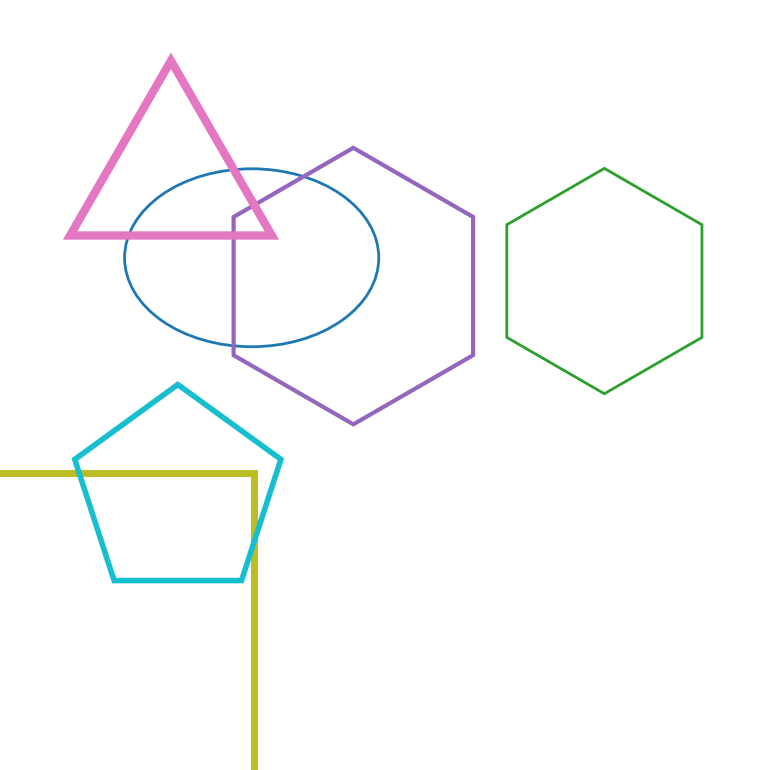[{"shape": "oval", "thickness": 1, "radius": 0.83, "center": [0.327, 0.665]}, {"shape": "hexagon", "thickness": 1, "radius": 0.73, "center": [0.785, 0.635]}, {"shape": "hexagon", "thickness": 1.5, "radius": 0.9, "center": [0.459, 0.628]}, {"shape": "triangle", "thickness": 3, "radius": 0.76, "center": [0.222, 0.77]}, {"shape": "square", "thickness": 2.5, "radius": 0.97, "center": [0.137, 0.192]}, {"shape": "pentagon", "thickness": 2, "radius": 0.7, "center": [0.231, 0.36]}]